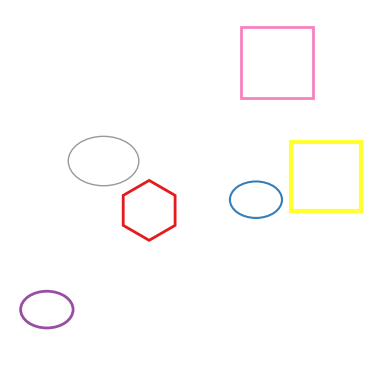[{"shape": "hexagon", "thickness": 2, "radius": 0.39, "center": [0.387, 0.454]}, {"shape": "oval", "thickness": 1.5, "radius": 0.34, "center": [0.665, 0.481]}, {"shape": "oval", "thickness": 2, "radius": 0.34, "center": [0.122, 0.196]}, {"shape": "square", "thickness": 3, "radius": 0.45, "center": [0.847, 0.541]}, {"shape": "square", "thickness": 2, "radius": 0.47, "center": [0.72, 0.838]}, {"shape": "oval", "thickness": 1, "radius": 0.46, "center": [0.269, 0.582]}]